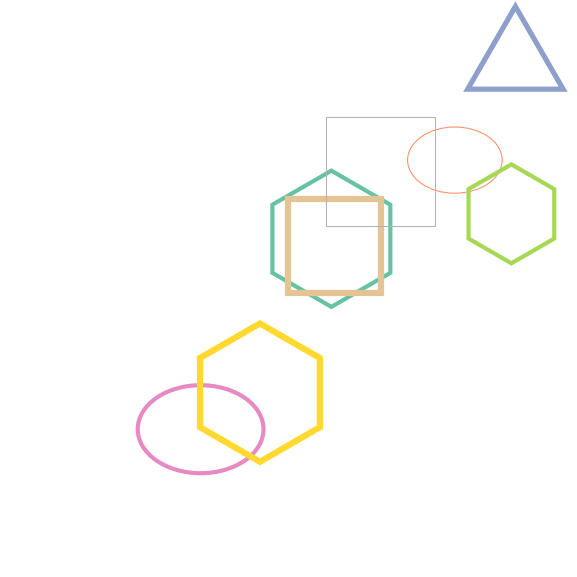[{"shape": "hexagon", "thickness": 2, "radius": 0.59, "center": [0.574, 0.586]}, {"shape": "oval", "thickness": 0.5, "radius": 0.41, "center": [0.788, 0.722]}, {"shape": "triangle", "thickness": 2.5, "radius": 0.48, "center": [0.892, 0.892]}, {"shape": "oval", "thickness": 2, "radius": 0.54, "center": [0.347, 0.256]}, {"shape": "hexagon", "thickness": 2, "radius": 0.43, "center": [0.886, 0.629]}, {"shape": "hexagon", "thickness": 3, "radius": 0.6, "center": [0.45, 0.319]}, {"shape": "square", "thickness": 3, "radius": 0.4, "center": [0.579, 0.573]}, {"shape": "square", "thickness": 0.5, "radius": 0.47, "center": [0.659, 0.703]}]